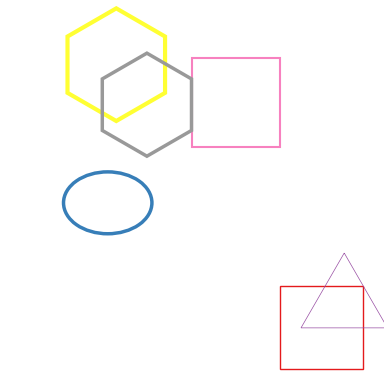[{"shape": "square", "thickness": 1, "radius": 0.54, "center": [0.835, 0.149]}, {"shape": "oval", "thickness": 2.5, "radius": 0.57, "center": [0.28, 0.473]}, {"shape": "triangle", "thickness": 0.5, "radius": 0.65, "center": [0.894, 0.213]}, {"shape": "hexagon", "thickness": 3, "radius": 0.73, "center": [0.302, 0.832]}, {"shape": "square", "thickness": 1.5, "radius": 0.57, "center": [0.613, 0.734]}, {"shape": "hexagon", "thickness": 2.5, "radius": 0.67, "center": [0.382, 0.728]}]